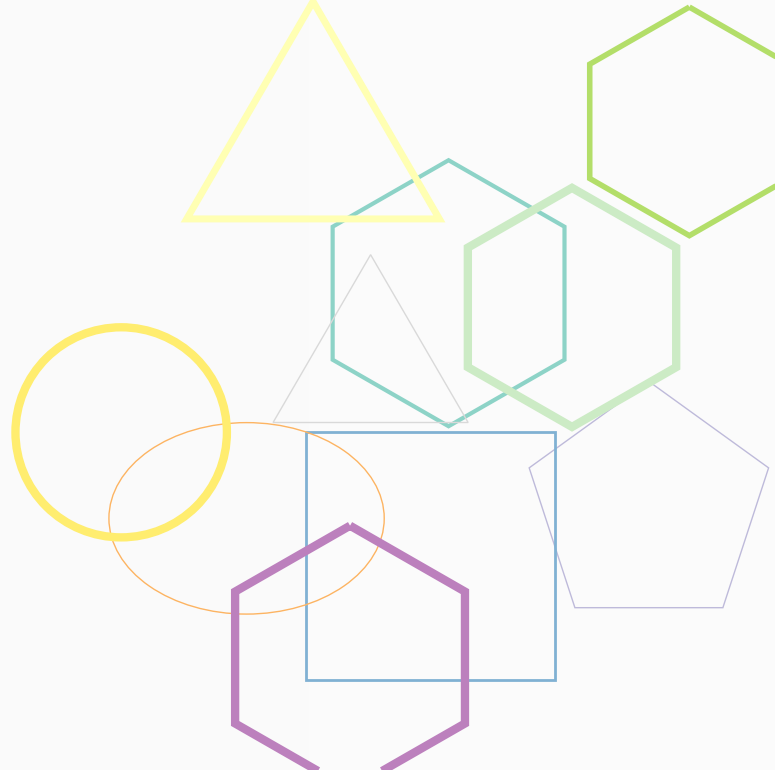[{"shape": "hexagon", "thickness": 1.5, "radius": 0.86, "center": [0.579, 0.619]}, {"shape": "triangle", "thickness": 2.5, "radius": 0.94, "center": [0.404, 0.81]}, {"shape": "pentagon", "thickness": 0.5, "radius": 0.81, "center": [0.837, 0.342]}, {"shape": "square", "thickness": 1, "radius": 0.8, "center": [0.556, 0.278]}, {"shape": "oval", "thickness": 0.5, "radius": 0.89, "center": [0.318, 0.327]}, {"shape": "hexagon", "thickness": 2, "radius": 0.74, "center": [0.889, 0.842]}, {"shape": "triangle", "thickness": 0.5, "radius": 0.73, "center": [0.478, 0.524]}, {"shape": "hexagon", "thickness": 3, "radius": 0.86, "center": [0.452, 0.146]}, {"shape": "hexagon", "thickness": 3, "radius": 0.78, "center": [0.738, 0.601]}, {"shape": "circle", "thickness": 3, "radius": 0.68, "center": [0.156, 0.439]}]